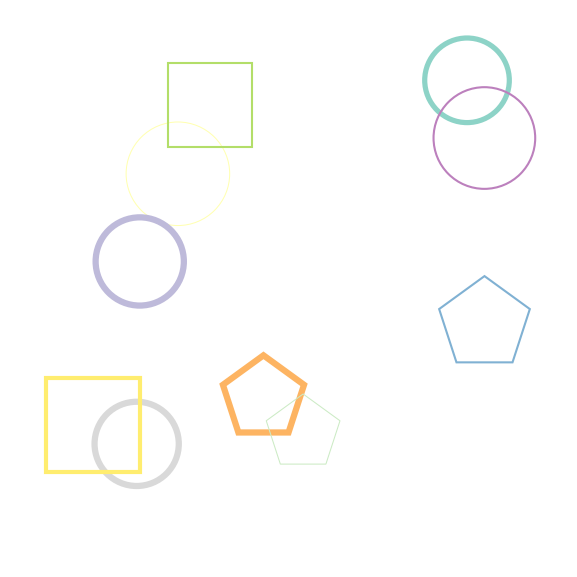[{"shape": "circle", "thickness": 2.5, "radius": 0.37, "center": [0.809, 0.86]}, {"shape": "circle", "thickness": 0.5, "radius": 0.45, "center": [0.308, 0.698]}, {"shape": "circle", "thickness": 3, "radius": 0.38, "center": [0.242, 0.546]}, {"shape": "pentagon", "thickness": 1, "radius": 0.41, "center": [0.839, 0.438]}, {"shape": "pentagon", "thickness": 3, "radius": 0.37, "center": [0.456, 0.31]}, {"shape": "square", "thickness": 1, "radius": 0.37, "center": [0.363, 0.818]}, {"shape": "circle", "thickness": 3, "radius": 0.36, "center": [0.237, 0.231]}, {"shape": "circle", "thickness": 1, "radius": 0.44, "center": [0.839, 0.76]}, {"shape": "pentagon", "thickness": 0.5, "radius": 0.34, "center": [0.525, 0.25]}, {"shape": "square", "thickness": 2, "radius": 0.41, "center": [0.161, 0.263]}]